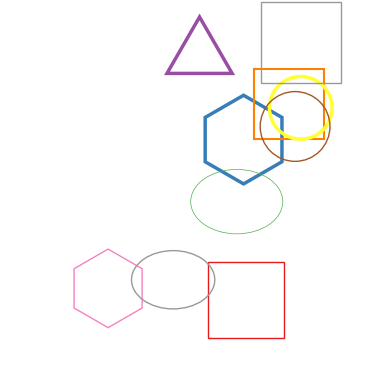[{"shape": "square", "thickness": 1, "radius": 0.49, "center": [0.639, 0.221]}, {"shape": "hexagon", "thickness": 2.5, "radius": 0.58, "center": [0.633, 0.637]}, {"shape": "oval", "thickness": 0.5, "radius": 0.6, "center": [0.615, 0.476]}, {"shape": "triangle", "thickness": 2.5, "radius": 0.49, "center": [0.518, 0.858]}, {"shape": "square", "thickness": 1.5, "radius": 0.46, "center": [0.751, 0.73]}, {"shape": "circle", "thickness": 2.5, "radius": 0.41, "center": [0.781, 0.72]}, {"shape": "circle", "thickness": 1, "radius": 0.45, "center": [0.766, 0.672]}, {"shape": "hexagon", "thickness": 1, "radius": 0.51, "center": [0.281, 0.251]}, {"shape": "oval", "thickness": 1, "radius": 0.54, "center": [0.45, 0.273]}, {"shape": "square", "thickness": 1, "radius": 0.52, "center": [0.782, 0.89]}]